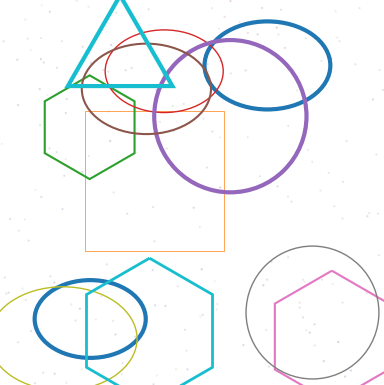[{"shape": "oval", "thickness": 3, "radius": 0.72, "center": [0.234, 0.171]}, {"shape": "oval", "thickness": 3, "radius": 0.82, "center": [0.695, 0.83]}, {"shape": "square", "thickness": 0.5, "radius": 0.9, "center": [0.401, 0.529]}, {"shape": "hexagon", "thickness": 1.5, "radius": 0.67, "center": [0.233, 0.67]}, {"shape": "oval", "thickness": 1, "radius": 0.77, "center": [0.426, 0.815]}, {"shape": "circle", "thickness": 3, "radius": 0.99, "center": [0.598, 0.698]}, {"shape": "oval", "thickness": 1.5, "radius": 0.84, "center": [0.38, 0.769]}, {"shape": "hexagon", "thickness": 1.5, "radius": 0.86, "center": [0.862, 0.126]}, {"shape": "circle", "thickness": 1, "radius": 0.86, "center": [0.812, 0.188]}, {"shape": "oval", "thickness": 1, "radius": 0.96, "center": [0.163, 0.12]}, {"shape": "triangle", "thickness": 3, "radius": 0.78, "center": [0.312, 0.855]}, {"shape": "hexagon", "thickness": 2, "radius": 0.94, "center": [0.388, 0.14]}]